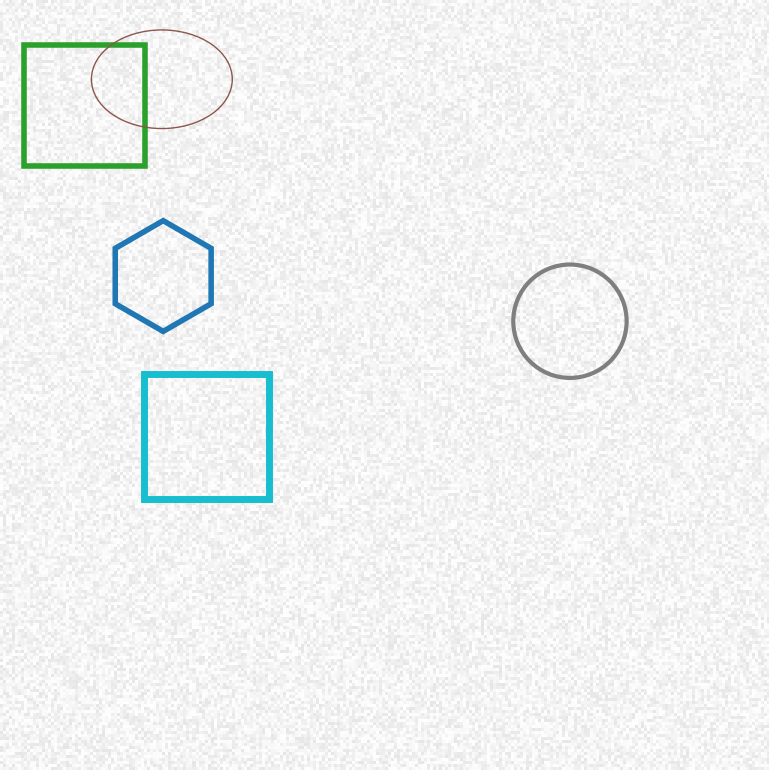[{"shape": "hexagon", "thickness": 2, "radius": 0.36, "center": [0.212, 0.642]}, {"shape": "square", "thickness": 2, "radius": 0.39, "center": [0.109, 0.862]}, {"shape": "oval", "thickness": 0.5, "radius": 0.46, "center": [0.21, 0.897]}, {"shape": "circle", "thickness": 1.5, "radius": 0.37, "center": [0.74, 0.583]}, {"shape": "square", "thickness": 2.5, "radius": 0.41, "center": [0.269, 0.433]}]